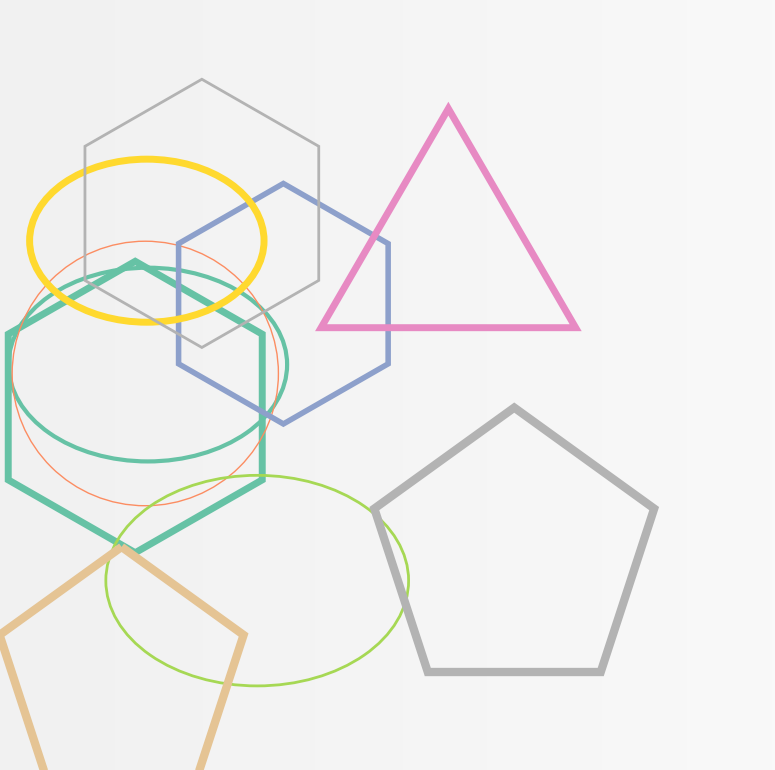[{"shape": "hexagon", "thickness": 2.5, "radius": 0.95, "center": [0.175, 0.471]}, {"shape": "oval", "thickness": 1.5, "radius": 0.9, "center": [0.191, 0.527]}, {"shape": "circle", "thickness": 0.5, "radius": 0.86, "center": [0.187, 0.515]}, {"shape": "hexagon", "thickness": 2, "radius": 0.78, "center": [0.366, 0.606]}, {"shape": "triangle", "thickness": 2.5, "radius": 0.95, "center": [0.579, 0.669]}, {"shape": "oval", "thickness": 1, "radius": 0.98, "center": [0.332, 0.246]}, {"shape": "oval", "thickness": 2.5, "radius": 0.76, "center": [0.189, 0.687]}, {"shape": "pentagon", "thickness": 3, "radius": 0.83, "center": [0.157, 0.124]}, {"shape": "hexagon", "thickness": 1, "radius": 0.87, "center": [0.26, 0.723]}, {"shape": "pentagon", "thickness": 3, "radius": 0.95, "center": [0.664, 0.281]}]